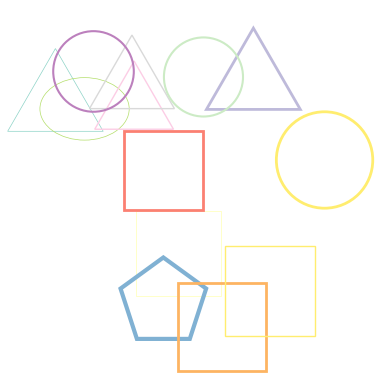[{"shape": "triangle", "thickness": 0.5, "radius": 0.72, "center": [0.144, 0.731]}, {"shape": "square", "thickness": 0.5, "radius": 0.55, "center": [0.463, 0.342]}, {"shape": "triangle", "thickness": 2, "radius": 0.7, "center": [0.658, 0.786]}, {"shape": "square", "thickness": 2, "radius": 0.52, "center": [0.425, 0.557]}, {"shape": "pentagon", "thickness": 3, "radius": 0.58, "center": [0.424, 0.214]}, {"shape": "square", "thickness": 2, "radius": 0.57, "center": [0.576, 0.15]}, {"shape": "oval", "thickness": 0.5, "radius": 0.58, "center": [0.22, 0.717]}, {"shape": "triangle", "thickness": 1, "radius": 0.59, "center": [0.348, 0.723]}, {"shape": "triangle", "thickness": 1, "radius": 0.64, "center": [0.343, 0.782]}, {"shape": "circle", "thickness": 1.5, "radius": 0.52, "center": [0.243, 0.814]}, {"shape": "circle", "thickness": 1.5, "radius": 0.51, "center": [0.528, 0.8]}, {"shape": "circle", "thickness": 2, "radius": 0.63, "center": [0.843, 0.584]}, {"shape": "square", "thickness": 1, "radius": 0.58, "center": [0.702, 0.243]}]